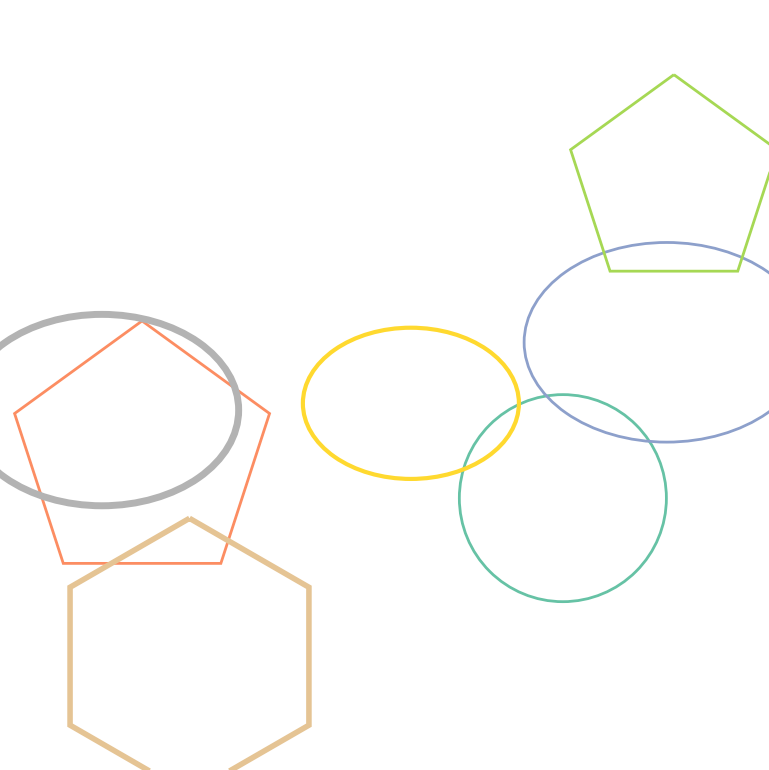[{"shape": "circle", "thickness": 1, "radius": 0.67, "center": [0.731, 0.353]}, {"shape": "pentagon", "thickness": 1, "radius": 0.87, "center": [0.184, 0.409]}, {"shape": "oval", "thickness": 1, "radius": 0.93, "center": [0.866, 0.555]}, {"shape": "pentagon", "thickness": 1, "radius": 0.71, "center": [0.875, 0.762]}, {"shape": "oval", "thickness": 1.5, "radius": 0.7, "center": [0.534, 0.476]}, {"shape": "hexagon", "thickness": 2, "radius": 0.9, "center": [0.246, 0.148]}, {"shape": "oval", "thickness": 2.5, "radius": 0.89, "center": [0.132, 0.467]}]